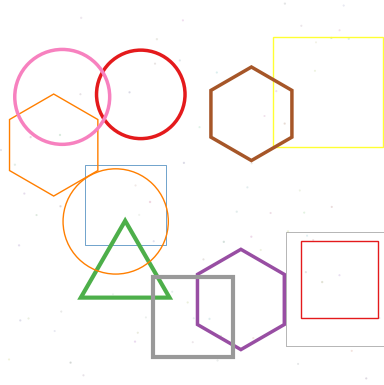[{"shape": "square", "thickness": 1, "radius": 0.5, "center": [0.882, 0.274]}, {"shape": "circle", "thickness": 2.5, "radius": 0.57, "center": [0.366, 0.755]}, {"shape": "square", "thickness": 0.5, "radius": 0.52, "center": [0.326, 0.468]}, {"shape": "triangle", "thickness": 3, "radius": 0.67, "center": [0.325, 0.293]}, {"shape": "hexagon", "thickness": 2.5, "radius": 0.65, "center": [0.626, 0.222]}, {"shape": "circle", "thickness": 1, "radius": 0.68, "center": [0.3, 0.425]}, {"shape": "hexagon", "thickness": 1, "radius": 0.66, "center": [0.139, 0.623]}, {"shape": "square", "thickness": 1, "radius": 0.71, "center": [0.851, 0.761]}, {"shape": "hexagon", "thickness": 2.5, "radius": 0.61, "center": [0.653, 0.704]}, {"shape": "circle", "thickness": 2.5, "radius": 0.62, "center": [0.162, 0.748]}, {"shape": "square", "thickness": 3, "radius": 0.52, "center": [0.5, 0.176]}, {"shape": "square", "thickness": 0.5, "radius": 0.73, "center": [0.889, 0.249]}]